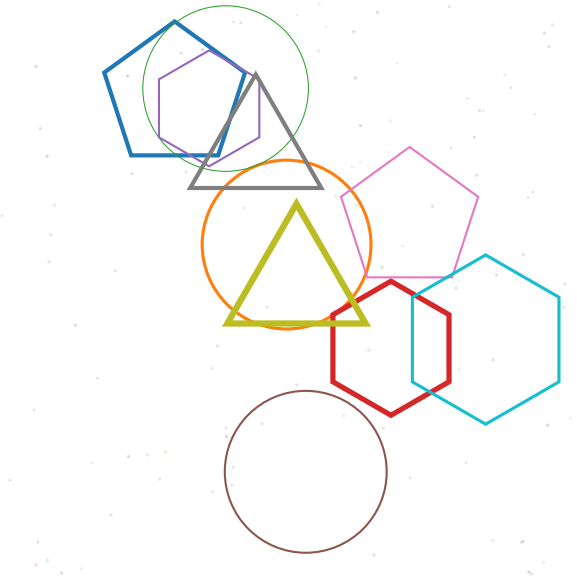[{"shape": "pentagon", "thickness": 2, "radius": 0.64, "center": [0.302, 0.834]}, {"shape": "circle", "thickness": 1.5, "radius": 0.73, "center": [0.496, 0.576]}, {"shape": "circle", "thickness": 0.5, "radius": 0.72, "center": [0.391, 0.846]}, {"shape": "hexagon", "thickness": 2.5, "radius": 0.58, "center": [0.677, 0.396]}, {"shape": "hexagon", "thickness": 1, "radius": 0.5, "center": [0.362, 0.812]}, {"shape": "circle", "thickness": 1, "radius": 0.7, "center": [0.529, 0.182]}, {"shape": "pentagon", "thickness": 1, "radius": 0.62, "center": [0.709, 0.62]}, {"shape": "triangle", "thickness": 2, "radius": 0.66, "center": [0.443, 0.739]}, {"shape": "triangle", "thickness": 3, "radius": 0.69, "center": [0.513, 0.508]}, {"shape": "hexagon", "thickness": 1.5, "radius": 0.73, "center": [0.841, 0.411]}]